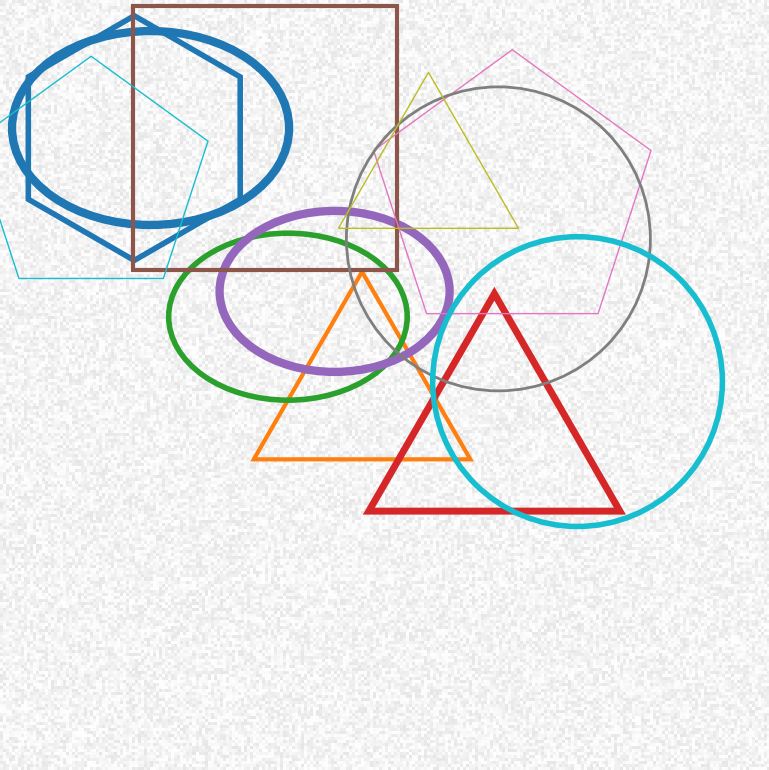[{"shape": "hexagon", "thickness": 2, "radius": 0.79, "center": [0.174, 0.821]}, {"shape": "oval", "thickness": 3, "radius": 0.9, "center": [0.196, 0.834]}, {"shape": "triangle", "thickness": 1.5, "radius": 0.81, "center": [0.47, 0.485]}, {"shape": "oval", "thickness": 2, "radius": 0.77, "center": [0.374, 0.589]}, {"shape": "triangle", "thickness": 2.5, "radius": 0.94, "center": [0.642, 0.43]}, {"shape": "oval", "thickness": 3, "radius": 0.75, "center": [0.435, 0.622]}, {"shape": "square", "thickness": 1.5, "radius": 0.86, "center": [0.344, 0.821]}, {"shape": "pentagon", "thickness": 0.5, "radius": 0.95, "center": [0.665, 0.746]}, {"shape": "circle", "thickness": 1, "radius": 0.99, "center": [0.647, 0.69]}, {"shape": "triangle", "thickness": 0.5, "radius": 0.68, "center": [0.556, 0.771]}, {"shape": "pentagon", "thickness": 0.5, "radius": 0.8, "center": [0.118, 0.767]}, {"shape": "circle", "thickness": 2, "radius": 0.94, "center": [0.75, 0.504]}]